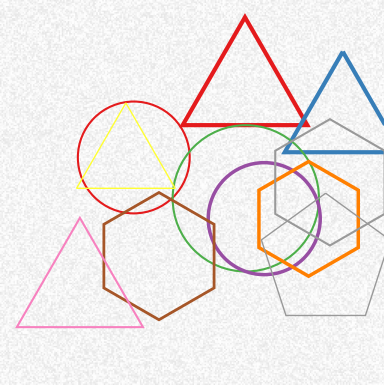[{"shape": "circle", "thickness": 1.5, "radius": 0.73, "center": [0.347, 0.591]}, {"shape": "triangle", "thickness": 3, "radius": 0.93, "center": [0.636, 0.768]}, {"shape": "triangle", "thickness": 3, "radius": 0.87, "center": [0.89, 0.692]}, {"shape": "circle", "thickness": 1.5, "radius": 0.95, "center": [0.638, 0.485]}, {"shape": "circle", "thickness": 2.5, "radius": 0.73, "center": [0.686, 0.432]}, {"shape": "hexagon", "thickness": 2.5, "radius": 0.74, "center": [0.802, 0.431]}, {"shape": "triangle", "thickness": 1, "radius": 0.74, "center": [0.327, 0.585]}, {"shape": "hexagon", "thickness": 2, "radius": 0.83, "center": [0.413, 0.335]}, {"shape": "triangle", "thickness": 1.5, "radius": 0.95, "center": [0.207, 0.245]}, {"shape": "pentagon", "thickness": 1, "radius": 0.88, "center": [0.846, 0.323]}, {"shape": "hexagon", "thickness": 1.5, "radius": 0.82, "center": [0.857, 0.526]}]